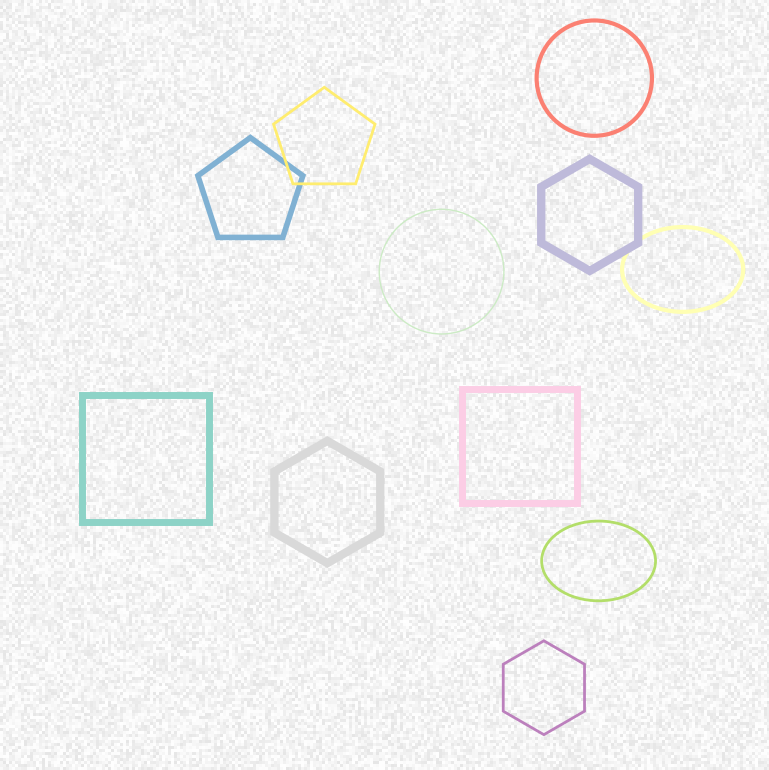[{"shape": "square", "thickness": 2.5, "radius": 0.41, "center": [0.189, 0.404]}, {"shape": "oval", "thickness": 1.5, "radius": 0.39, "center": [0.887, 0.65]}, {"shape": "hexagon", "thickness": 3, "radius": 0.36, "center": [0.766, 0.721]}, {"shape": "circle", "thickness": 1.5, "radius": 0.37, "center": [0.772, 0.899]}, {"shape": "pentagon", "thickness": 2, "radius": 0.36, "center": [0.325, 0.75]}, {"shape": "oval", "thickness": 1, "radius": 0.37, "center": [0.777, 0.272]}, {"shape": "square", "thickness": 2.5, "radius": 0.37, "center": [0.675, 0.421]}, {"shape": "hexagon", "thickness": 3, "radius": 0.4, "center": [0.425, 0.348]}, {"shape": "hexagon", "thickness": 1, "radius": 0.3, "center": [0.706, 0.107]}, {"shape": "circle", "thickness": 0.5, "radius": 0.4, "center": [0.573, 0.647]}, {"shape": "pentagon", "thickness": 1, "radius": 0.35, "center": [0.421, 0.817]}]